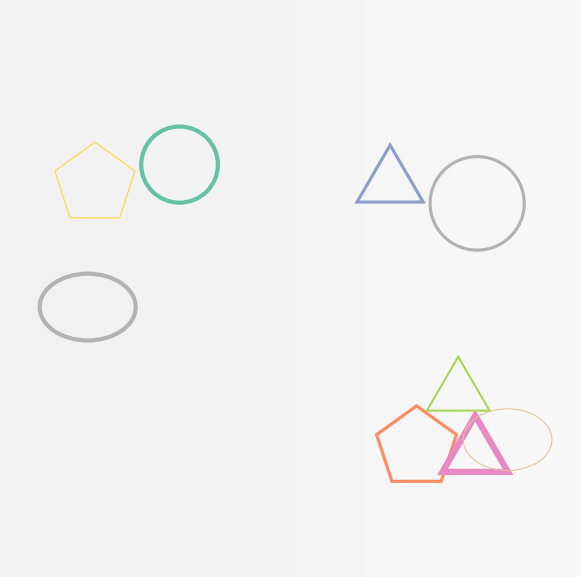[{"shape": "circle", "thickness": 2, "radius": 0.33, "center": [0.309, 0.714]}, {"shape": "pentagon", "thickness": 1.5, "radius": 0.36, "center": [0.717, 0.224]}, {"shape": "triangle", "thickness": 1.5, "radius": 0.33, "center": [0.671, 0.682]}, {"shape": "triangle", "thickness": 3, "radius": 0.33, "center": [0.818, 0.214]}, {"shape": "triangle", "thickness": 1, "radius": 0.31, "center": [0.788, 0.319]}, {"shape": "pentagon", "thickness": 0.5, "radius": 0.36, "center": [0.163, 0.681]}, {"shape": "oval", "thickness": 0.5, "radius": 0.38, "center": [0.873, 0.238]}, {"shape": "circle", "thickness": 1.5, "radius": 0.4, "center": [0.821, 0.647]}, {"shape": "oval", "thickness": 2, "radius": 0.41, "center": [0.151, 0.467]}]